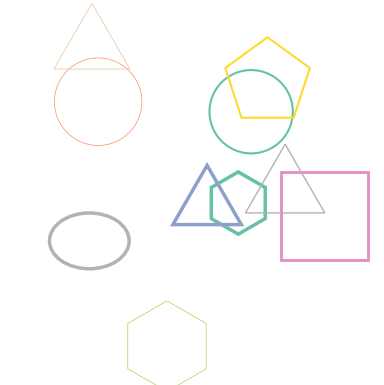[{"shape": "hexagon", "thickness": 2.5, "radius": 0.4, "center": [0.619, 0.473]}, {"shape": "circle", "thickness": 1.5, "radius": 0.54, "center": [0.652, 0.71]}, {"shape": "circle", "thickness": 0.5, "radius": 0.57, "center": [0.255, 0.736]}, {"shape": "triangle", "thickness": 2.5, "radius": 0.51, "center": [0.538, 0.468]}, {"shape": "square", "thickness": 2, "radius": 0.57, "center": [0.843, 0.44]}, {"shape": "hexagon", "thickness": 0.5, "radius": 0.59, "center": [0.434, 0.101]}, {"shape": "pentagon", "thickness": 1.5, "radius": 0.58, "center": [0.695, 0.788]}, {"shape": "triangle", "thickness": 0.5, "radius": 0.57, "center": [0.239, 0.878]}, {"shape": "oval", "thickness": 2.5, "radius": 0.52, "center": [0.232, 0.374]}, {"shape": "triangle", "thickness": 1, "radius": 0.59, "center": [0.741, 0.506]}]